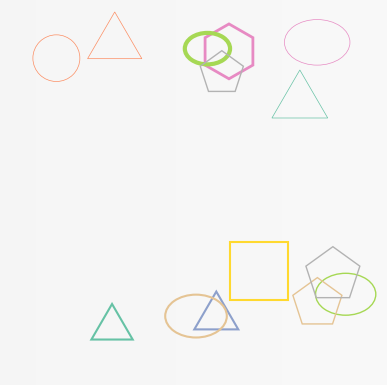[{"shape": "triangle", "thickness": 1.5, "radius": 0.31, "center": [0.289, 0.149]}, {"shape": "triangle", "thickness": 0.5, "radius": 0.42, "center": [0.774, 0.735]}, {"shape": "circle", "thickness": 0.5, "radius": 0.3, "center": [0.145, 0.849]}, {"shape": "triangle", "thickness": 0.5, "radius": 0.4, "center": [0.296, 0.888]}, {"shape": "triangle", "thickness": 1.5, "radius": 0.33, "center": [0.558, 0.177]}, {"shape": "hexagon", "thickness": 2, "radius": 0.36, "center": [0.591, 0.867]}, {"shape": "oval", "thickness": 0.5, "radius": 0.42, "center": [0.819, 0.89]}, {"shape": "oval", "thickness": 3, "radius": 0.29, "center": [0.535, 0.874]}, {"shape": "oval", "thickness": 1, "radius": 0.39, "center": [0.892, 0.236]}, {"shape": "square", "thickness": 1.5, "radius": 0.38, "center": [0.669, 0.296]}, {"shape": "pentagon", "thickness": 1, "radius": 0.33, "center": [0.819, 0.212]}, {"shape": "oval", "thickness": 1.5, "radius": 0.4, "center": [0.506, 0.179]}, {"shape": "pentagon", "thickness": 1, "radius": 0.37, "center": [0.859, 0.286]}, {"shape": "pentagon", "thickness": 1, "radius": 0.29, "center": [0.572, 0.81]}]